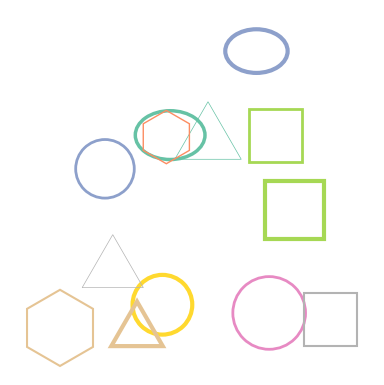[{"shape": "triangle", "thickness": 0.5, "radius": 0.5, "center": [0.54, 0.636]}, {"shape": "oval", "thickness": 2.5, "radius": 0.45, "center": [0.442, 0.649]}, {"shape": "hexagon", "thickness": 1, "radius": 0.35, "center": [0.432, 0.644]}, {"shape": "circle", "thickness": 2, "radius": 0.38, "center": [0.273, 0.561]}, {"shape": "oval", "thickness": 3, "radius": 0.41, "center": [0.666, 0.867]}, {"shape": "circle", "thickness": 2, "radius": 0.47, "center": [0.699, 0.187]}, {"shape": "square", "thickness": 3, "radius": 0.38, "center": [0.766, 0.455]}, {"shape": "square", "thickness": 2, "radius": 0.35, "center": [0.716, 0.648]}, {"shape": "circle", "thickness": 3, "radius": 0.39, "center": [0.422, 0.208]}, {"shape": "triangle", "thickness": 3, "radius": 0.39, "center": [0.356, 0.14]}, {"shape": "hexagon", "thickness": 1.5, "radius": 0.49, "center": [0.156, 0.148]}, {"shape": "triangle", "thickness": 0.5, "radius": 0.46, "center": [0.293, 0.299]}, {"shape": "square", "thickness": 1.5, "radius": 0.34, "center": [0.86, 0.171]}]